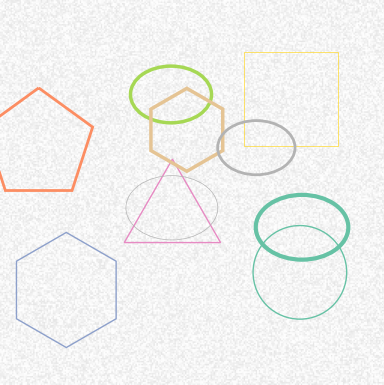[{"shape": "circle", "thickness": 1, "radius": 0.61, "center": [0.779, 0.293]}, {"shape": "oval", "thickness": 3, "radius": 0.6, "center": [0.785, 0.41]}, {"shape": "pentagon", "thickness": 2, "radius": 0.74, "center": [0.1, 0.624]}, {"shape": "hexagon", "thickness": 1, "radius": 0.75, "center": [0.172, 0.247]}, {"shape": "triangle", "thickness": 1, "radius": 0.72, "center": [0.448, 0.442]}, {"shape": "oval", "thickness": 2.5, "radius": 0.53, "center": [0.444, 0.755]}, {"shape": "square", "thickness": 0.5, "radius": 0.61, "center": [0.755, 0.742]}, {"shape": "hexagon", "thickness": 2.5, "radius": 0.54, "center": [0.485, 0.663]}, {"shape": "oval", "thickness": 2, "radius": 0.5, "center": [0.666, 0.616]}, {"shape": "oval", "thickness": 0.5, "radius": 0.6, "center": [0.446, 0.46]}]